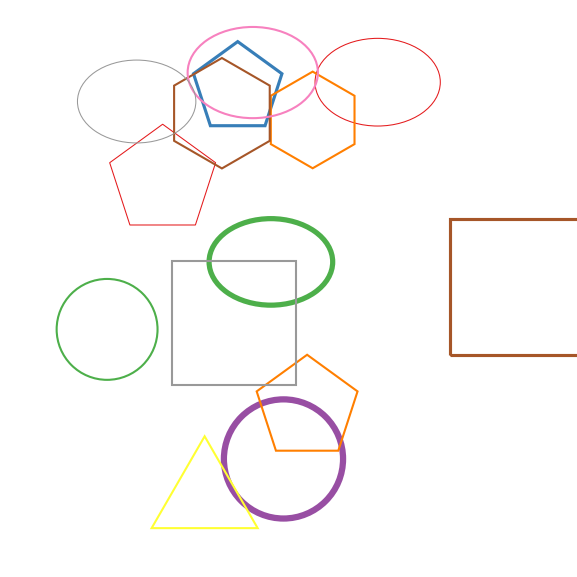[{"shape": "oval", "thickness": 0.5, "radius": 0.54, "center": [0.654, 0.857]}, {"shape": "pentagon", "thickness": 0.5, "radius": 0.48, "center": [0.282, 0.688]}, {"shape": "pentagon", "thickness": 1.5, "radius": 0.4, "center": [0.412, 0.847]}, {"shape": "oval", "thickness": 2.5, "radius": 0.54, "center": [0.469, 0.546]}, {"shape": "circle", "thickness": 1, "radius": 0.44, "center": [0.185, 0.429]}, {"shape": "circle", "thickness": 3, "radius": 0.52, "center": [0.491, 0.204]}, {"shape": "pentagon", "thickness": 1, "radius": 0.46, "center": [0.532, 0.293]}, {"shape": "hexagon", "thickness": 1, "radius": 0.42, "center": [0.541, 0.791]}, {"shape": "triangle", "thickness": 1, "radius": 0.53, "center": [0.354, 0.138]}, {"shape": "square", "thickness": 1.5, "radius": 0.59, "center": [0.897, 0.502]}, {"shape": "hexagon", "thickness": 1, "radius": 0.48, "center": [0.384, 0.803]}, {"shape": "oval", "thickness": 1, "radius": 0.56, "center": [0.438, 0.873]}, {"shape": "square", "thickness": 1, "radius": 0.54, "center": [0.405, 0.44]}, {"shape": "oval", "thickness": 0.5, "radius": 0.51, "center": [0.237, 0.823]}]